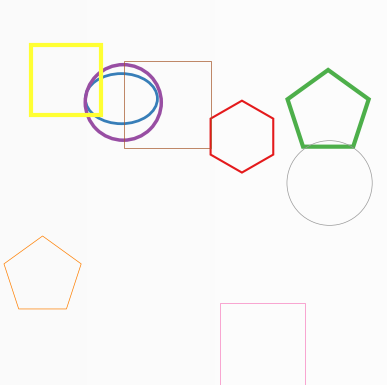[{"shape": "hexagon", "thickness": 1.5, "radius": 0.47, "center": [0.624, 0.645]}, {"shape": "oval", "thickness": 2, "radius": 0.46, "center": [0.313, 0.744]}, {"shape": "pentagon", "thickness": 3, "radius": 0.55, "center": [0.847, 0.708]}, {"shape": "circle", "thickness": 2.5, "radius": 0.49, "center": [0.318, 0.734]}, {"shape": "pentagon", "thickness": 0.5, "radius": 0.52, "center": [0.11, 0.282]}, {"shape": "square", "thickness": 3, "radius": 0.45, "center": [0.17, 0.792]}, {"shape": "square", "thickness": 0.5, "radius": 0.56, "center": [0.433, 0.728]}, {"shape": "square", "thickness": 0.5, "radius": 0.54, "center": [0.677, 0.105]}, {"shape": "circle", "thickness": 0.5, "radius": 0.55, "center": [0.851, 0.525]}]